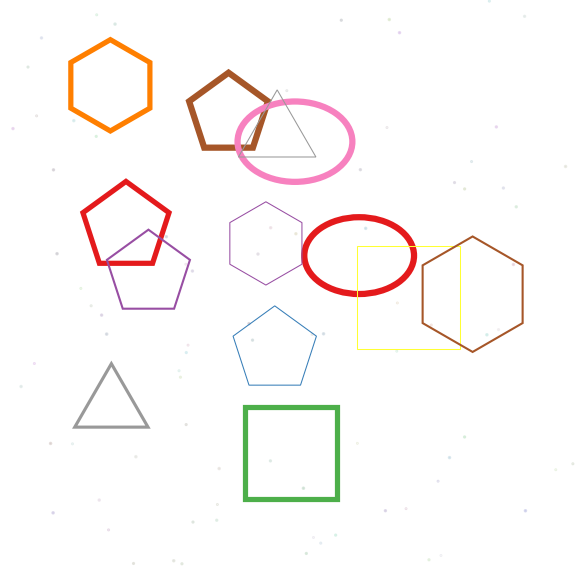[{"shape": "pentagon", "thickness": 2.5, "radius": 0.39, "center": [0.218, 0.607]}, {"shape": "oval", "thickness": 3, "radius": 0.48, "center": [0.622, 0.557]}, {"shape": "pentagon", "thickness": 0.5, "radius": 0.38, "center": [0.476, 0.394]}, {"shape": "square", "thickness": 2.5, "radius": 0.4, "center": [0.504, 0.215]}, {"shape": "hexagon", "thickness": 0.5, "radius": 0.36, "center": [0.46, 0.578]}, {"shape": "pentagon", "thickness": 1, "radius": 0.38, "center": [0.257, 0.526]}, {"shape": "hexagon", "thickness": 2.5, "radius": 0.4, "center": [0.191, 0.851]}, {"shape": "square", "thickness": 0.5, "radius": 0.45, "center": [0.708, 0.484]}, {"shape": "pentagon", "thickness": 3, "radius": 0.36, "center": [0.396, 0.801]}, {"shape": "hexagon", "thickness": 1, "radius": 0.5, "center": [0.818, 0.49]}, {"shape": "oval", "thickness": 3, "radius": 0.5, "center": [0.511, 0.754]}, {"shape": "triangle", "thickness": 0.5, "radius": 0.39, "center": [0.48, 0.766]}, {"shape": "triangle", "thickness": 1.5, "radius": 0.37, "center": [0.193, 0.296]}]